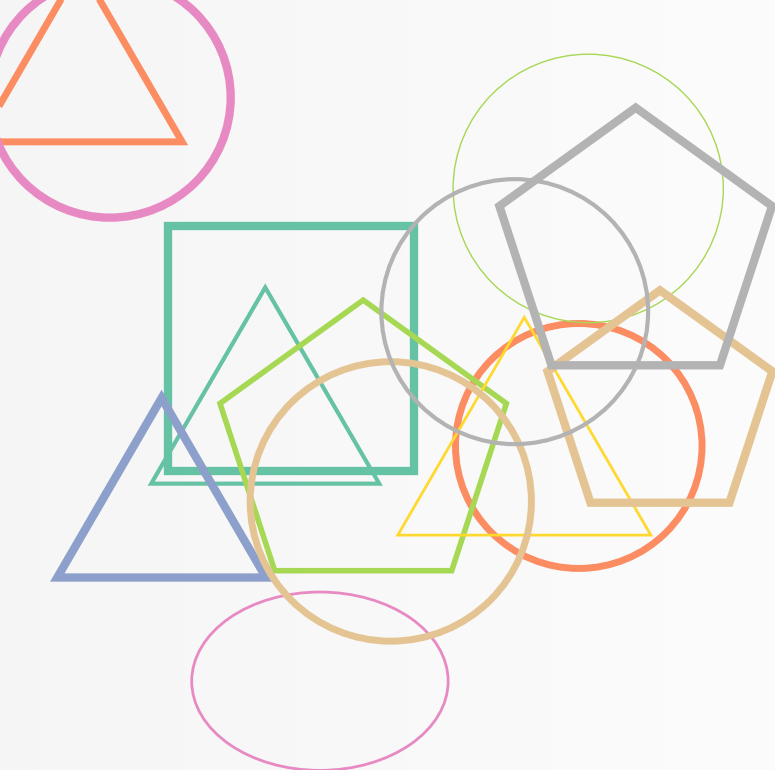[{"shape": "triangle", "thickness": 1.5, "radius": 0.85, "center": [0.342, 0.457]}, {"shape": "square", "thickness": 3, "radius": 0.8, "center": [0.376, 0.547]}, {"shape": "circle", "thickness": 2.5, "radius": 0.8, "center": [0.747, 0.421]}, {"shape": "triangle", "thickness": 2.5, "radius": 0.76, "center": [0.104, 0.892]}, {"shape": "triangle", "thickness": 3, "radius": 0.78, "center": [0.209, 0.328]}, {"shape": "circle", "thickness": 3, "radius": 0.78, "center": [0.142, 0.873]}, {"shape": "oval", "thickness": 1, "radius": 0.83, "center": [0.413, 0.115]}, {"shape": "pentagon", "thickness": 2, "radius": 0.97, "center": [0.469, 0.416]}, {"shape": "circle", "thickness": 0.5, "radius": 0.87, "center": [0.759, 0.755]}, {"shape": "triangle", "thickness": 1, "radius": 0.94, "center": [0.677, 0.399]}, {"shape": "pentagon", "thickness": 3, "radius": 0.76, "center": [0.852, 0.47]}, {"shape": "circle", "thickness": 2.5, "radius": 0.91, "center": [0.504, 0.349]}, {"shape": "pentagon", "thickness": 3, "radius": 0.92, "center": [0.82, 0.675]}, {"shape": "circle", "thickness": 1.5, "radius": 0.86, "center": [0.664, 0.595]}]